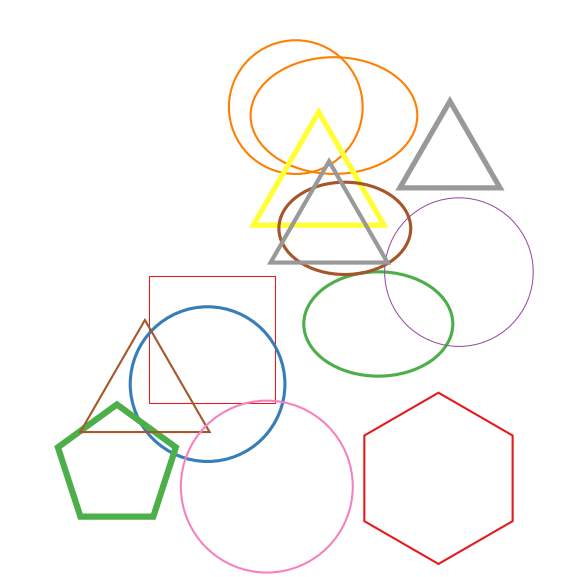[{"shape": "hexagon", "thickness": 1, "radius": 0.74, "center": [0.759, 0.171]}, {"shape": "square", "thickness": 0.5, "radius": 0.55, "center": [0.368, 0.411]}, {"shape": "circle", "thickness": 1.5, "radius": 0.67, "center": [0.359, 0.334]}, {"shape": "oval", "thickness": 1.5, "radius": 0.65, "center": [0.655, 0.438]}, {"shape": "pentagon", "thickness": 3, "radius": 0.54, "center": [0.202, 0.191]}, {"shape": "circle", "thickness": 0.5, "radius": 0.64, "center": [0.795, 0.528]}, {"shape": "circle", "thickness": 1, "radius": 0.58, "center": [0.512, 0.814]}, {"shape": "oval", "thickness": 1, "radius": 0.72, "center": [0.578, 0.799]}, {"shape": "triangle", "thickness": 2.5, "radius": 0.65, "center": [0.552, 0.675]}, {"shape": "oval", "thickness": 1.5, "radius": 0.57, "center": [0.597, 0.604]}, {"shape": "triangle", "thickness": 1, "radius": 0.65, "center": [0.251, 0.316]}, {"shape": "circle", "thickness": 1, "radius": 0.74, "center": [0.462, 0.157]}, {"shape": "triangle", "thickness": 2, "radius": 0.58, "center": [0.57, 0.603]}, {"shape": "triangle", "thickness": 2.5, "radius": 0.5, "center": [0.779, 0.724]}]